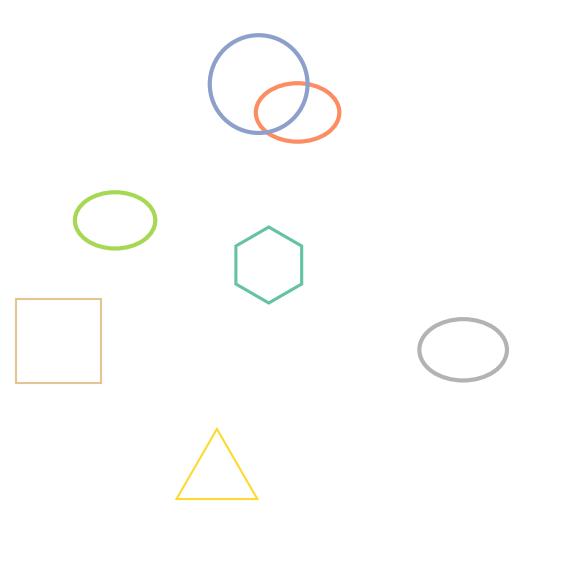[{"shape": "hexagon", "thickness": 1.5, "radius": 0.33, "center": [0.465, 0.54]}, {"shape": "oval", "thickness": 2, "radius": 0.36, "center": [0.515, 0.804]}, {"shape": "circle", "thickness": 2, "radius": 0.42, "center": [0.448, 0.854]}, {"shape": "oval", "thickness": 2, "radius": 0.35, "center": [0.199, 0.618]}, {"shape": "triangle", "thickness": 1, "radius": 0.4, "center": [0.376, 0.175]}, {"shape": "square", "thickness": 1, "radius": 0.37, "center": [0.101, 0.408]}, {"shape": "oval", "thickness": 2, "radius": 0.38, "center": [0.802, 0.393]}]